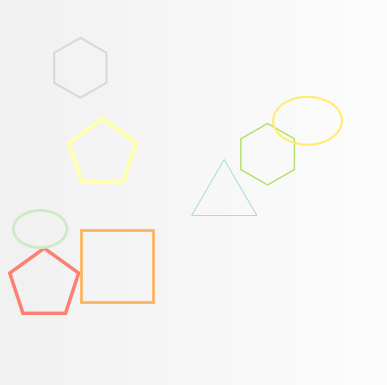[{"shape": "triangle", "thickness": 0.5, "radius": 0.49, "center": [0.579, 0.489]}, {"shape": "pentagon", "thickness": 3, "radius": 0.46, "center": [0.265, 0.601]}, {"shape": "pentagon", "thickness": 2.5, "radius": 0.47, "center": [0.114, 0.262]}, {"shape": "square", "thickness": 2, "radius": 0.47, "center": [0.302, 0.31]}, {"shape": "hexagon", "thickness": 1, "radius": 0.4, "center": [0.691, 0.599]}, {"shape": "hexagon", "thickness": 1.5, "radius": 0.39, "center": [0.207, 0.824]}, {"shape": "oval", "thickness": 2, "radius": 0.35, "center": [0.104, 0.405]}, {"shape": "oval", "thickness": 1.5, "radius": 0.44, "center": [0.794, 0.686]}]